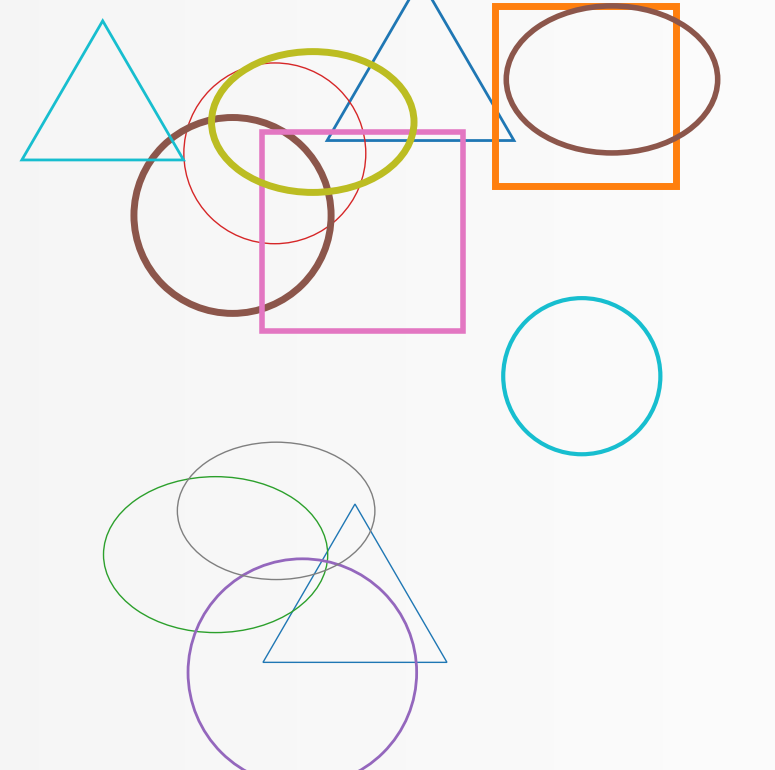[{"shape": "triangle", "thickness": 1, "radius": 0.7, "center": [0.543, 0.887]}, {"shape": "triangle", "thickness": 0.5, "radius": 0.69, "center": [0.458, 0.208]}, {"shape": "square", "thickness": 2.5, "radius": 0.59, "center": [0.755, 0.875]}, {"shape": "oval", "thickness": 0.5, "radius": 0.72, "center": [0.278, 0.28]}, {"shape": "circle", "thickness": 0.5, "radius": 0.59, "center": [0.355, 0.801]}, {"shape": "circle", "thickness": 1, "radius": 0.74, "center": [0.39, 0.127]}, {"shape": "circle", "thickness": 2.5, "radius": 0.64, "center": [0.3, 0.72]}, {"shape": "oval", "thickness": 2, "radius": 0.68, "center": [0.79, 0.897]}, {"shape": "square", "thickness": 2, "radius": 0.65, "center": [0.468, 0.7]}, {"shape": "oval", "thickness": 0.5, "radius": 0.64, "center": [0.356, 0.337]}, {"shape": "oval", "thickness": 2.5, "radius": 0.65, "center": [0.404, 0.842]}, {"shape": "triangle", "thickness": 1, "radius": 0.6, "center": [0.133, 0.852]}, {"shape": "circle", "thickness": 1.5, "radius": 0.51, "center": [0.751, 0.511]}]